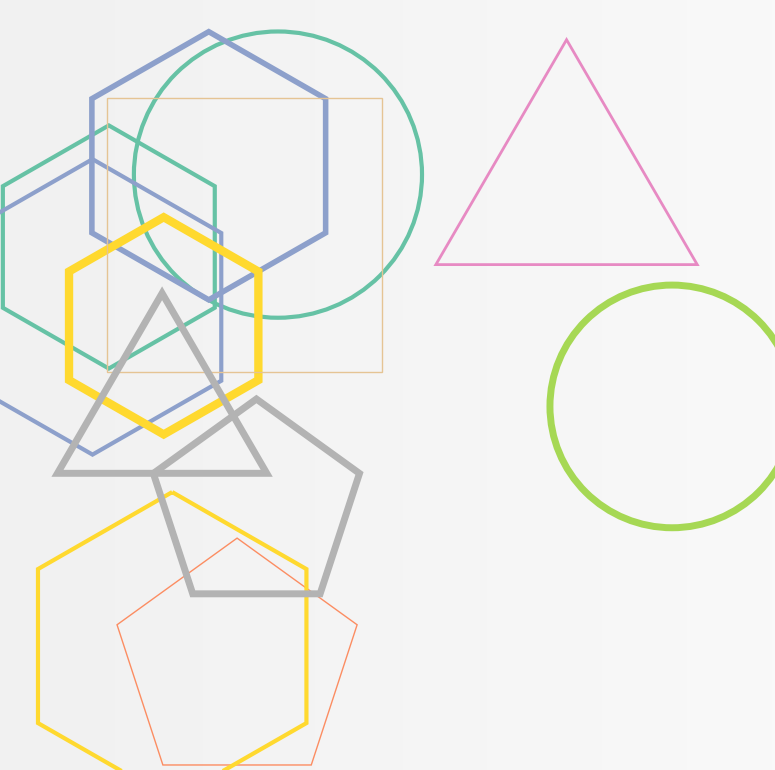[{"shape": "circle", "thickness": 1.5, "radius": 0.93, "center": [0.359, 0.773]}, {"shape": "hexagon", "thickness": 1.5, "radius": 0.79, "center": [0.14, 0.679]}, {"shape": "pentagon", "thickness": 0.5, "radius": 0.81, "center": [0.306, 0.138]}, {"shape": "hexagon", "thickness": 1.5, "radius": 0.96, "center": [0.119, 0.601]}, {"shape": "hexagon", "thickness": 2, "radius": 0.87, "center": [0.269, 0.785]}, {"shape": "triangle", "thickness": 1, "radius": 0.97, "center": [0.731, 0.754]}, {"shape": "circle", "thickness": 2.5, "radius": 0.79, "center": [0.867, 0.472]}, {"shape": "hexagon", "thickness": 3, "radius": 0.71, "center": [0.211, 0.577]}, {"shape": "hexagon", "thickness": 1.5, "radius": 1.0, "center": [0.222, 0.161]}, {"shape": "square", "thickness": 0.5, "radius": 0.89, "center": [0.316, 0.694]}, {"shape": "triangle", "thickness": 2.5, "radius": 0.78, "center": [0.209, 0.463]}, {"shape": "pentagon", "thickness": 2.5, "radius": 0.7, "center": [0.331, 0.342]}]